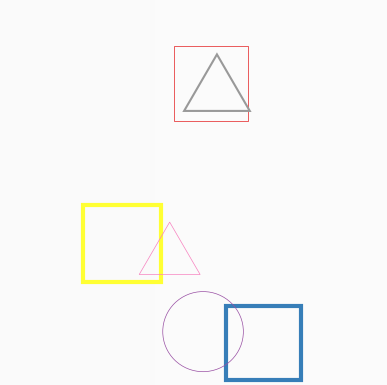[{"shape": "square", "thickness": 0.5, "radius": 0.48, "center": [0.545, 0.783]}, {"shape": "square", "thickness": 3, "radius": 0.48, "center": [0.679, 0.109]}, {"shape": "circle", "thickness": 0.5, "radius": 0.52, "center": [0.524, 0.139]}, {"shape": "square", "thickness": 3, "radius": 0.5, "center": [0.315, 0.367]}, {"shape": "triangle", "thickness": 0.5, "radius": 0.45, "center": [0.438, 0.332]}, {"shape": "triangle", "thickness": 1.5, "radius": 0.49, "center": [0.56, 0.761]}]